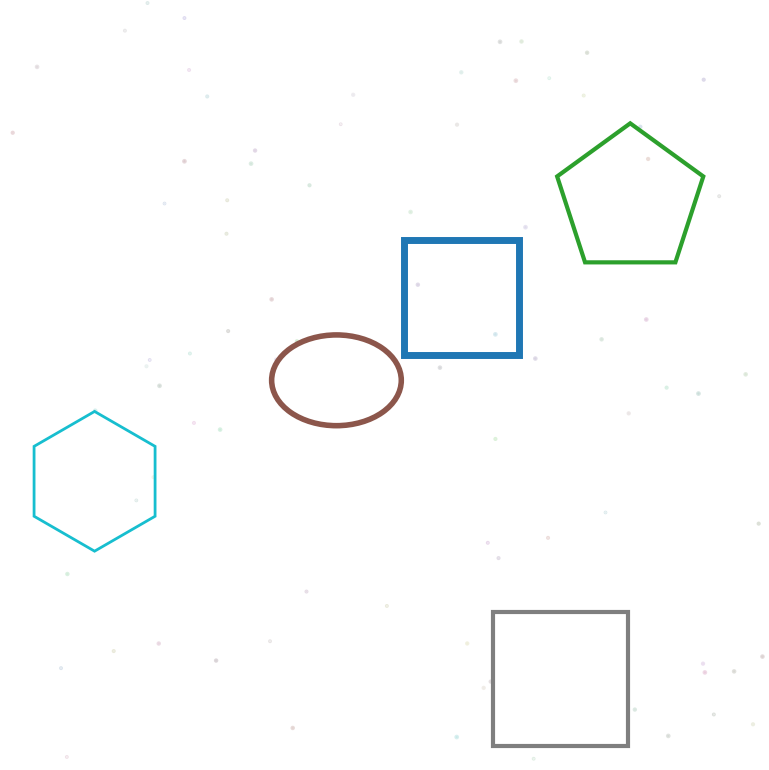[{"shape": "square", "thickness": 2.5, "radius": 0.37, "center": [0.6, 0.614]}, {"shape": "pentagon", "thickness": 1.5, "radius": 0.5, "center": [0.818, 0.74]}, {"shape": "oval", "thickness": 2, "radius": 0.42, "center": [0.437, 0.506]}, {"shape": "square", "thickness": 1.5, "radius": 0.44, "center": [0.728, 0.118]}, {"shape": "hexagon", "thickness": 1, "radius": 0.45, "center": [0.123, 0.375]}]